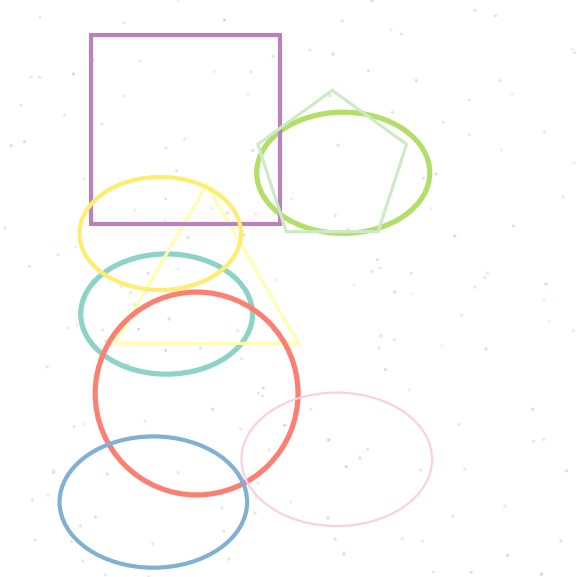[{"shape": "oval", "thickness": 2.5, "radius": 0.74, "center": [0.288, 0.455]}, {"shape": "triangle", "thickness": 1.5, "radius": 0.92, "center": [0.358, 0.496]}, {"shape": "circle", "thickness": 2.5, "radius": 0.88, "center": [0.34, 0.318]}, {"shape": "oval", "thickness": 2, "radius": 0.81, "center": [0.266, 0.13]}, {"shape": "oval", "thickness": 2.5, "radius": 0.75, "center": [0.594, 0.7]}, {"shape": "oval", "thickness": 1, "radius": 0.83, "center": [0.583, 0.204]}, {"shape": "square", "thickness": 2, "radius": 0.82, "center": [0.321, 0.776]}, {"shape": "pentagon", "thickness": 1.5, "radius": 0.68, "center": [0.575, 0.707]}, {"shape": "oval", "thickness": 2, "radius": 0.7, "center": [0.277, 0.595]}]